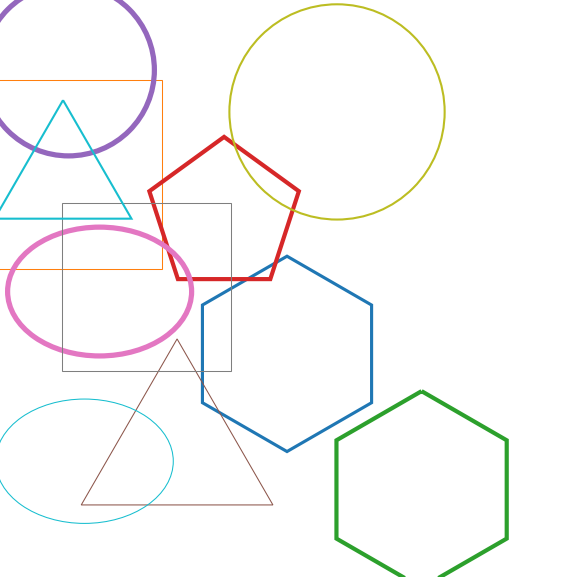[{"shape": "hexagon", "thickness": 1.5, "radius": 0.85, "center": [0.497, 0.386]}, {"shape": "square", "thickness": 0.5, "radius": 0.82, "center": [0.118, 0.697]}, {"shape": "hexagon", "thickness": 2, "radius": 0.85, "center": [0.73, 0.152]}, {"shape": "pentagon", "thickness": 2, "radius": 0.68, "center": [0.388, 0.626]}, {"shape": "circle", "thickness": 2.5, "radius": 0.74, "center": [0.119, 0.878]}, {"shape": "triangle", "thickness": 0.5, "radius": 0.96, "center": [0.307, 0.221]}, {"shape": "oval", "thickness": 2.5, "radius": 0.8, "center": [0.172, 0.494]}, {"shape": "square", "thickness": 0.5, "radius": 0.73, "center": [0.253, 0.502]}, {"shape": "circle", "thickness": 1, "radius": 0.93, "center": [0.584, 0.805]}, {"shape": "oval", "thickness": 0.5, "radius": 0.77, "center": [0.146, 0.2]}, {"shape": "triangle", "thickness": 1, "radius": 0.68, "center": [0.109, 0.689]}]